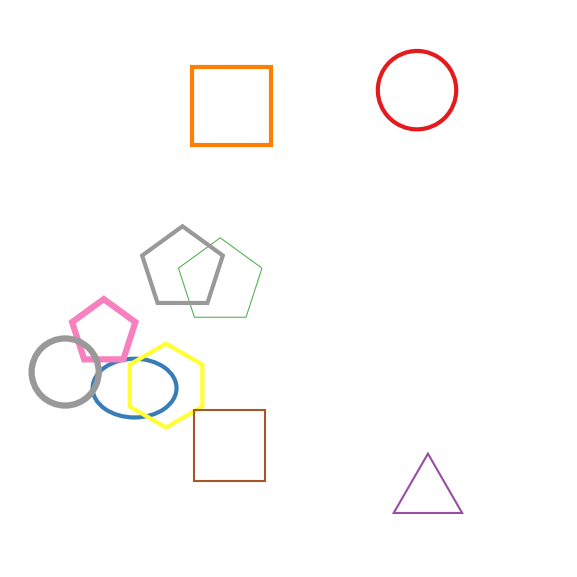[{"shape": "circle", "thickness": 2, "radius": 0.34, "center": [0.722, 0.843]}, {"shape": "oval", "thickness": 2, "radius": 0.36, "center": [0.233, 0.327]}, {"shape": "pentagon", "thickness": 0.5, "radius": 0.38, "center": [0.381, 0.511]}, {"shape": "triangle", "thickness": 1, "radius": 0.34, "center": [0.741, 0.145]}, {"shape": "square", "thickness": 2, "radius": 0.34, "center": [0.401, 0.815]}, {"shape": "hexagon", "thickness": 2, "radius": 0.36, "center": [0.287, 0.331]}, {"shape": "square", "thickness": 1, "radius": 0.31, "center": [0.398, 0.228]}, {"shape": "pentagon", "thickness": 3, "radius": 0.29, "center": [0.18, 0.424]}, {"shape": "circle", "thickness": 3, "radius": 0.29, "center": [0.113, 0.355]}, {"shape": "pentagon", "thickness": 2, "radius": 0.37, "center": [0.316, 0.534]}]